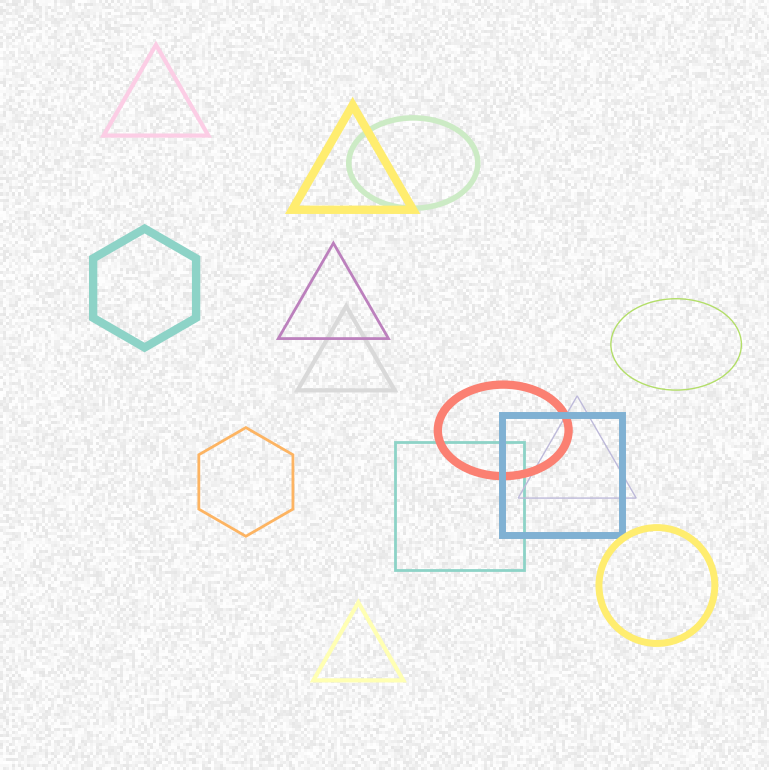[{"shape": "hexagon", "thickness": 3, "radius": 0.39, "center": [0.188, 0.626]}, {"shape": "square", "thickness": 1, "radius": 0.42, "center": [0.597, 0.343]}, {"shape": "triangle", "thickness": 1.5, "radius": 0.34, "center": [0.465, 0.15]}, {"shape": "triangle", "thickness": 0.5, "radius": 0.44, "center": [0.75, 0.397]}, {"shape": "oval", "thickness": 3, "radius": 0.42, "center": [0.654, 0.441]}, {"shape": "square", "thickness": 2.5, "radius": 0.39, "center": [0.73, 0.384]}, {"shape": "hexagon", "thickness": 1, "radius": 0.35, "center": [0.319, 0.374]}, {"shape": "oval", "thickness": 0.5, "radius": 0.42, "center": [0.878, 0.553]}, {"shape": "triangle", "thickness": 1.5, "radius": 0.39, "center": [0.203, 0.863]}, {"shape": "triangle", "thickness": 1.5, "radius": 0.36, "center": [0.45, 0.529]}, {"shape": "triangle", "thickness": 1, "radius": 0.41, "center": [0.433, 0.602]}, {"shape": "oval", "thickness": 2, "radius": 0.42, "center": [0.537, 0.788]}, {"shape": "triangle", "thickness": 3, "radius": 0.45, "center": [0.458, 0.773]}, {"shape": "circle", "thickness": 2.5, "radius": 0.38, "center": [0.853, 0.24]}]